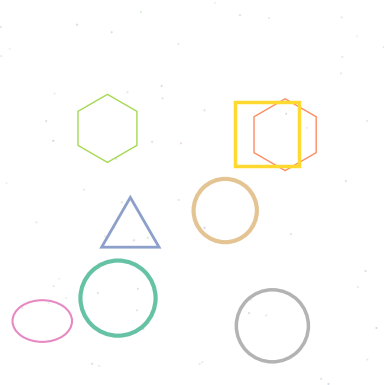[{"shape": "circle", "thickness": 3, "radius": 0.49, "center": [0.307, 0.226]}, {"shape": "hexagon", "thickness": 1, "radius": 0.47, "center": [0.741, 0.65]}, {"shape": "triangle", "thickness": 2, "radius": 0.43, "center": [0.339, 0.401]}, {"shape": "oval", "thickness": 1.5, "radius": 0.39, "center": [0.11, 0.166]}, {"shape": "hexagon", "thickness": 1, "radius": 0.44, "center": [0.279, 0.667]}, {"shape": "square", "thickness": 2.5, "radius": 0.41, "center": [0.693, 0.652]}, {"shape": "circle", "thickness": 3, "radius": 0.41, "center": [0.585, 0.453]}, {"shape": "circle", "thickness": 2.5, "radius": 0.47, "center": [0.707, 0.154]}]